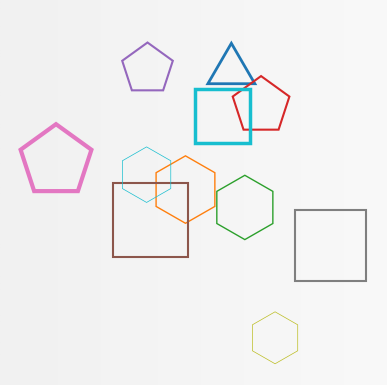[{"shape": "triangle", "thickness": 2, "radius": 0.35, "center": [0.597, 0.818]}, {"shape": "hexagon", "thickness": 1, "radius": 0.44, "center": [0.479, 0.508]}, {"shape": "hexagon", "thickness": 1, "radius": 0.42, "center": [0.632, 0.461]}, {"shape": "pentagon", "thickness": 1.5, "radius": 0.38, "center": [0.674, 0.725]}, {"shape": "pentagon", "thickness": 1.5, "radius": 0.34, "center": [0.381, 0.821]}, {"shape": "square", "thickness": 1.5, "radius": 0.48, "center": [0.388, 0.428]}, {"shape": "pentagon", "thickness": 3, "radius": 0.48, "center": [0.145, 0.581]}, {"shape": "square", "thickness": 1.5, "radius": 0.46, "center": [0.853, 0.363]}, {"shape": "hexagon", "thickness": 0.5, "radius": 0.34, "center": [0.71, 0.123]}, {"shape": "square", "thickness": 2.5, "radius": 0.36, "center": [0.573, 0.699]}, {"shape": "hexagon", "thickness": 0.5, "radius": 0.36, "center": [0.378, 0.546]}]